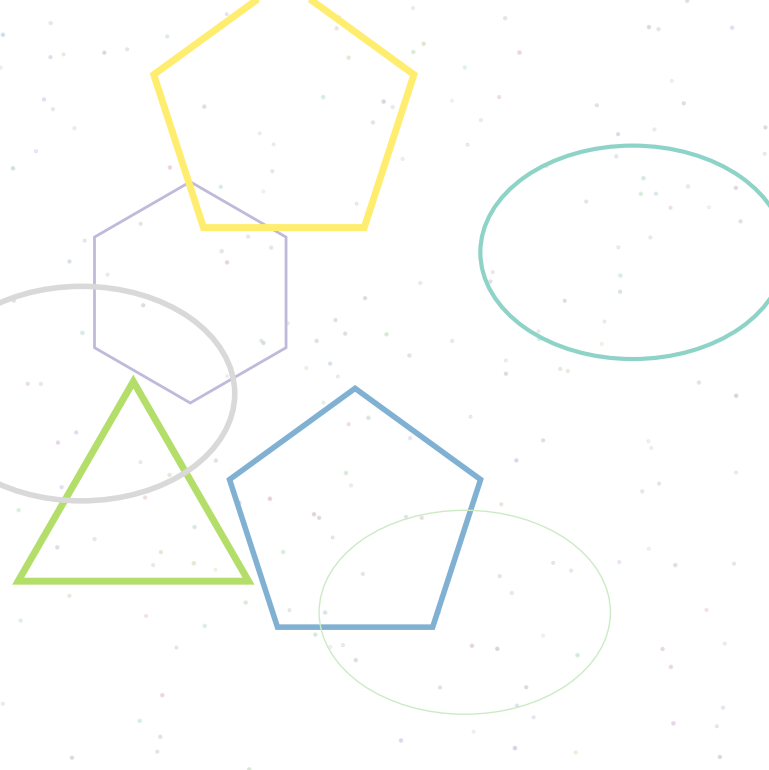[{"shape": "oval", "thickness": 1.5, "radius": 0.99, "center": [0.822, 0.672]}, {"shape": "hexagon", "thickness": 1, "radius": 0.72, "center": [0.247, 0.62]}, {"shape": "pentagon", "thickness": 2, "radius": 0.86, "center": [0.461, 0.324]}, {"shape": "triangle", "thickness": 2.5, "radius": 0.86, "center": [0.173, 0.332]}, {"shape": "oval", "thickness": 2, "radius": 1.0, "center": [0.106, 0.489]}, {"shape": "oval", "thickness": 0.5, "radius": 0.95, "center": [0.604, 0.205]}, {"shape": "pentagon", "thickness": 2.5, "radius": 0.89, "center": [0.369, 0.848]}]